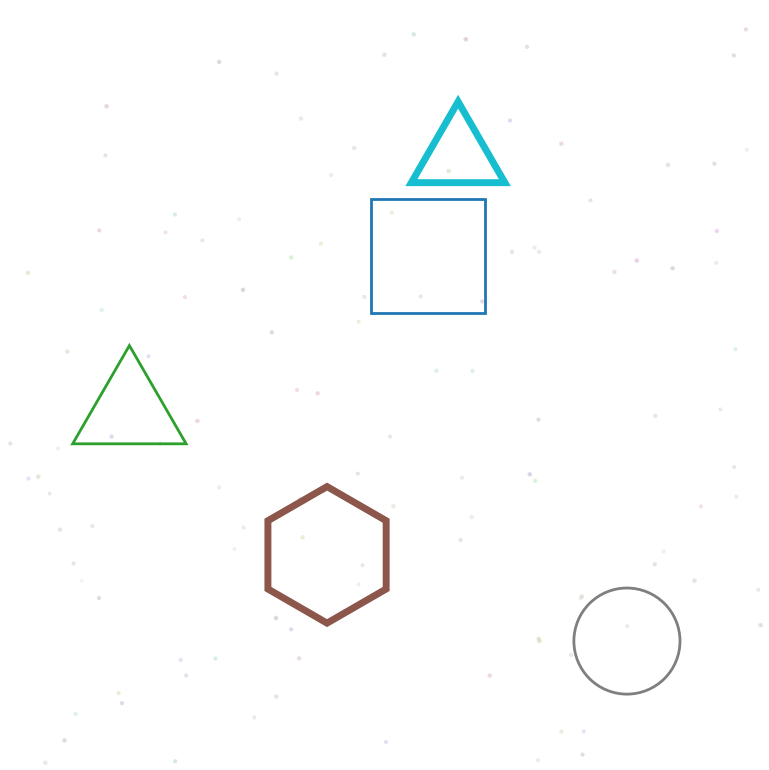[{"shape": "square", "thickness": 1, "radius": 0.37, "center": [0.556, 0.667]}, {"shape": "triangle", "thickness": 1, "radius": 0.43, "center": [0.168, 0.466]}, {"shape": "hexagon", "thickness": 2.5, "radius": 0.44, "center": [0.425, 0.279]}, {"shape": "circle", "thickness": 1, "radius": 0.34, "center": [0.814, 0.167]}, {"shape": "triangle", "thickness": 2.5, "radius": 0.35, "center": [0.595, 0.798]}]